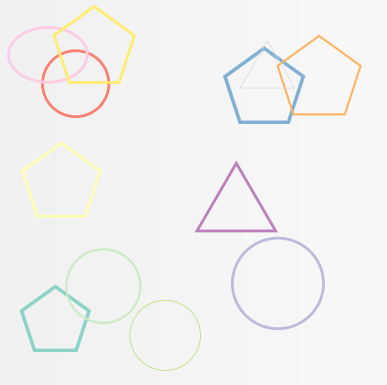[{"shape": "pentagon", "thickness": 2.5, "radius": 0.46, "center": [0.143, 0.164]}, {"shape": "pentagon", "thickness": 2, "radius": 0.53, "center": [0.158, 0.523]}, {"shape": "circle", "thickness": 2, "radius": 0.59, "center": [0.717, 0.264]}, {"shape": "circle", "thickness": 2, "radius": 0.43, "center": [0.195, 0.783]}, {"shape": "pentagon", "thickness": 2.5, "radius": 0.53, "center": [0.682, 0.768]}, {"shape": "pentagon", "thickness": 1.5, "radius": 0.56, "center": [0.824, 0.794]}, {"shape": "circle", "thickness": 0.5, "radius": 0.46, "center": [0.426, 0.129]}, {"shape": "oval", "thickness": 2, "radius": 0.51, "center": [0.124, 0.858]}, {"shape": "triangle", "thickness": 0.5, "radius": 0.41, "center": [0.69, 0.812]}, {"shape": "triangle", "thickness": 2, "radius": 0.59, "center": [0.61, 0.459]}, {"shape": "circle", "thickness": 1.5, "radius": 0.48, "center": [0.267, 0.257]}, {"shape": "pentagon", "thickness": 2, "radius": 0.55, "center": [0.243, 0.874]}]